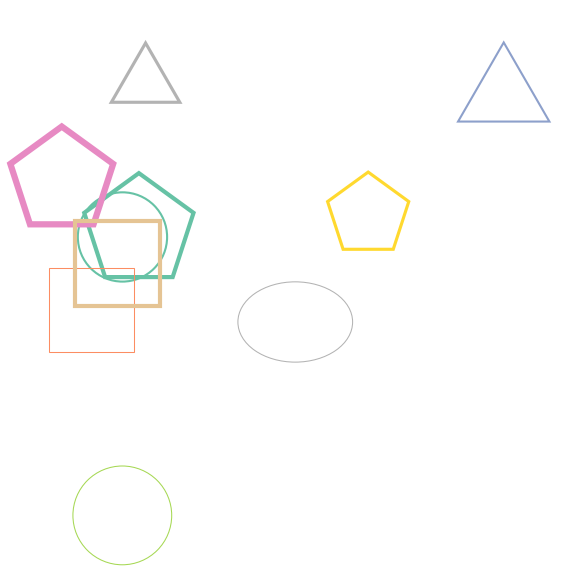[{"shape": "circle", "thickness": 1, "radius": 0.39, "center": [0.212, 0.589]}, {"shape": "pentagon", "thickness": 2, "radius": 0.5, "center": [0.24, 0.6]}, {"shape": "square", "thickness": 0.5, "radius": 0.37, "center": [0.158, 0.462]}, {"shape": "triangle", "thickness": 1, "radius": 0.46, "center": [0.872, 0.834]}, {"shape": "pentagon", "thickness": 3, "radius": 0.47, "center": [0.107, 0.686]}, {"shape": "circle", "thickness": 0.5, "radius": 0.43, "center": [0.212, 0.107]}, {"shape": "pentagon", "thickness": 1.5, "radius": 0.37, "center": [0.638, 0.627]}, {"shape": "square", "thickness": 2, "radius": 0.37, "center": [0.204, 0.543]}, {"shape": "triangle", "thickness": 1.5, "radius": 0.34, "center": [0.252, 0.856]}, {"shape": "oval", "thickness": 0.5, "radius": 0.5, "center": [0.511, 0.442]}]